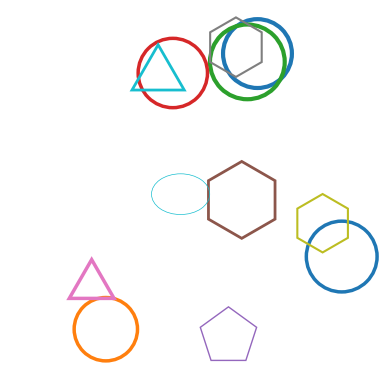[{"shape": "circle", "thickness": 2.5, "radius": 0.46, "center": [0.888, 0.334]}, {"shape": "circle", "thickness": 3, "radius": 0.45, "center": [0.669, 0.861]}, {"shape": "circle", "thickness": 2.5, "radius": 0.41, "center": [0.275, 0.145]}, {"shape": "circle", "thickness": 3, "radius": 0.49, "center": [0.642, 0.839]}, {"shape": "circle", "thickness": 2.5, "radius": 0.45, "center": [0.449, 0.81]}, {"shape": "pentagon", "thickness": 1, "radius": 0.38, "center": [0.593, 0.126]}, {"shape": "hexagon", "thickness": 2, "radius": 0.5, "center": [0.628, 0.481]}, {"shape": "triangle", "thickness": 2.5, "radius": 0.34, "center": [0.238, 0.259]}, {"shape": "hexagon", "thickness": 1.5, "radius": 0.39, "center": [0.613, 0.877]}, {"shape": "hexagon", "thickness": 1.5, "radius": 0.38, "center": [0.838, 0.42]}, {"shape": "oval", "thickness": 0.5, "radius": 0.38, "center": [0.469, 0.496]}, {"shape": "triangle", "thickness": 2, "radius": 0.39, "center": [0.411, 0.805]}]